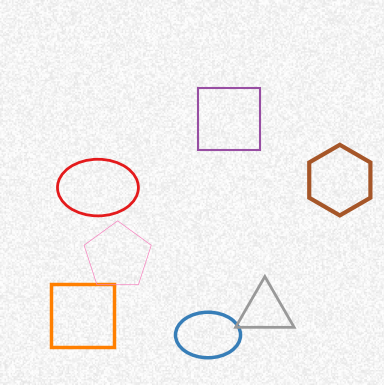[{"shape": "oval", "thickness": 2, "radius": 0.53, "center": [0.254, 0.513]}, {"shape": "oval", "thickness": 2.5, "radius": 0.42, "center": [0.54, 0.13]}, {"shape": "square", "thickness": 1.5, "radius": 0.4, "center": [0.594, 0.691]}, {"shape": "square", "thickness": 2.5, "radius": 0.41, "center": [0.214, 0.18]}, {"shape": "hexagon", "thickness": 3, "radius": 0.46, "center": [0.883, 0.532]}, {"shape": "pentagon", "thickness": 0.5, "radius": 0.46, "center": [0.306, 0.335]}, {"shape": "triangle", "thickness": 2, "radius": 0.44, "center": [0.688, 0.194]}]